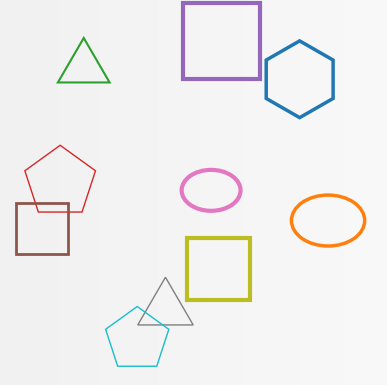[{"shape": "hexagon", "thickness": 2.5, "radius": 0.5, "center": [0.773, 0.794]}, {"shape": "oval", "thickness": 2.5, "radius": 0.47, "center": [0.847, 0.427]}, {"shape": "triangle", "thickness": 1.5, "radius": 0.39, "center": [0.216, 0.824]}, {"shape": "pentagon", "thickness": 1, "radius": 0.48, "center": [0.155, 0.527]}, {"shape": "square", "thickness": 3, "radius": 0.5, "center": [0.572, 0.894]}, {"shape": "square", "thickness": 2, "radius": 0.34, "center": [0.108, 0.406]}, {"shape": "oval", "thickness": 3, "radius": 0.38, "center": [0.545, 0.506]}, {"shape": "triangle", "thickness": 1, "radius": 0.41, "center": [0.427, 0.197]}, {"shape": "square", "thickness": 3, "radius": 0.4, "center": [0.564, 0.302]}, {"shape": "pentagon", "thickness": 1, "radius": 0.43, "center": [0.354, 0.118]}]